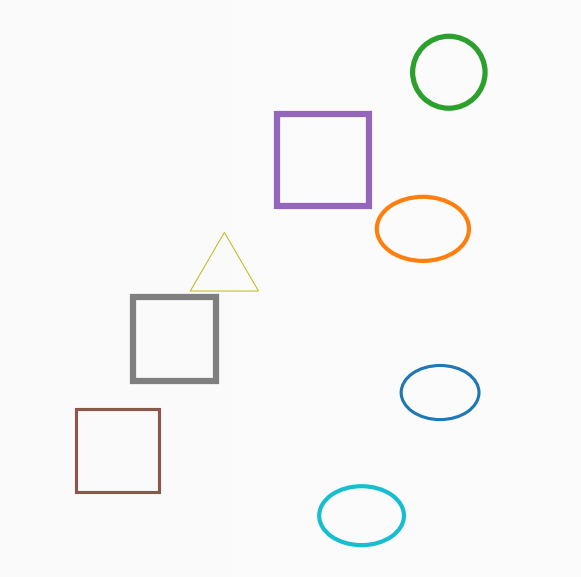[{"shape": "oval", "thickness": 1.5, "radius": 0.33, "center": [0.757, 0.319]}, {"shape": "oval", "thickness": 2, "radius": 0.4, "center": [0.728, 0.603]}, {"shape": "circle", "thickness": 2.5, "radius": 0.31, "center": [0.772, 0.874]}, {"shape": "square", "thickness": 3, "radius": 0.4, "center": [0.555, 0.722]}, {"shape": "square", "thickness": 1.5, "radius": 0.36, "center": [0.202, 0.219]}, {"shape": "square", "thickness": 3, "radius": 0.36, "center": [0.3, 0.412]}, {"shape": "triangle", "thickness": 0.5, "radius": 0.34, "center": [0.386, 0.529]}, {"shape": "oval", "thickness": 2, "radius": 0.36, "center": [0.622, 0.106]}]